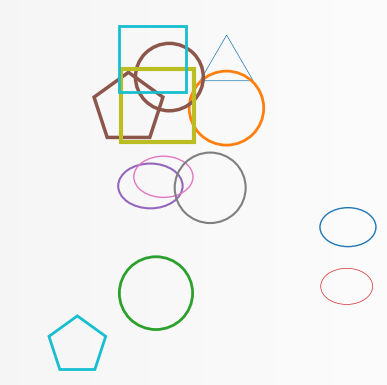[{"shape": "oval", "thickness": 1, "radius": 0.36, "center": [0.898, 0.41]}, {"shape": "triangle", "thickness": 0.5, "radius": 0.4, "center": [0.585, 0.83]}, {"shape": "circle", "thickness": 2, "radius": 0.48, "center": [0.584, 0.719]}, {"shape": "circle", "thickness": 2, "radius": 0.47, "center": [0.403, 0.239]}, {"shape": "oval", "thickness": 0.5, "radius": 0.34, "center": [0.895, 0.256]}, {"shape": "oval", "thickness": 1.5, "radius": 0.42, "center": [0.388, 0.517]}, {"shape": "pentagon", "thickness": 2.5, "radius": 0.47, "center": [0.332, 0.719]}, {"shape": "circle", "thickness": 2.5, "radius": 0.44, "center": [0.437, 0.8]}, {"shape": "oval", "thickness": 1, "radius": 0.38, "center": [0.422, 0.541]}, {"shape": "circle", "thickness": 1.5, "radius": 0.46, "center": [0.542, 0.512]}, {"shape": "square", "thickness": 3, "radius": 0.48, "center": [0.406, 0.726]}, {"shape": "pentagon", "thickness": 2, "radius": 0.38, "center": [0.2, 0.103]}, {"shape": "square", "thickness": 2, "radius": 0.43, "center": [0.393, 0.847]}]